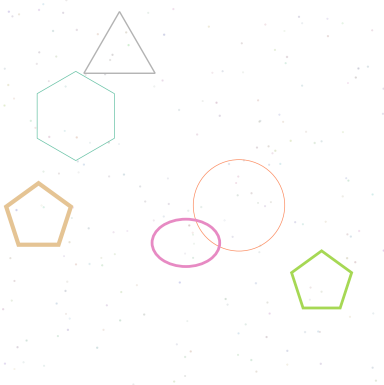[{"shape": "hexagon", "thickness": 0.5, "radius": 0.58, "center": [0.197, 0.699]}, {"shape": "circle", "thickness": 0.5, "radius": 0.59, "center": [0.621, 0.467]}, {"shape": "oval", "thickness": 2, "radius": 0.44, "center": [0.483, 0.369]}, {"shape": "pentagon", "thickness": 2, "radius": 0.41, "center": [0.835, 0.266]}, {"shape": "pentagon", "thickness": 3, "radius": 0.44, "center": [0.1, 0.436]}, {"shape": "triangle", "thickness": 1, "radius": 0.53, "center": [0.31, 0.863]}]